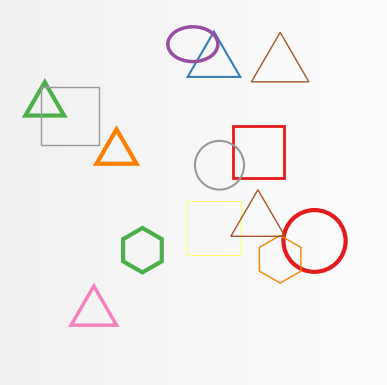[{"shape": "circle", "thickness": 3, "radius": 0.4, "center": [0.812, 0.374]}, {"shape": "square", "thickness": 2, "radius": 0.33, "center": [0.667, 0.605]}, {"shape": "triangle", "thickness": 1.5, "radius": 0.39, "center": [0.552, 0.839]}, {"shape": "hexagon", "thickness": 3, "radius": 0.29, "center": [0.368, 0.35]}, {"shape": "triangle", "thickness": 3, "radius": 0.29, "center": [0.115, 0.729]}, {"shape": "oval", "thickness": 2.5, "radius": 0.32, "center": [0.498, 0.885]}, {"shape": "hexagon", "thickness": 1, "radius": 0.31, "center": [0.723, 0.327]}, {"shape": "triangle", "thickness": 3, "radius": 0.3, "center": [0.301, 0.605]}, {"shape": "square", "thickness": 0.5, "radius": 0.35, "center": [0.553, 0.409]}, {"shape": "triangle", "thickness": 1, "radius": 0.4, "center": [0.666, 0.426]}, {"shape": "triangle", "thickness": 1, "radius": 0.43, "center": [0.723, 0.83]}, {"shape": "triangle", "thickness": 2.5, "radius": 0.34, "center": [0.242, 0.189]}, {"shape": "square", "thickness": 1, "radius": 0.38, "center": [0.181, 0.698]}, {"shape": "circle", "thickness": 1.5, "radius": 0.32, "center": [0.566, 0.571]}]